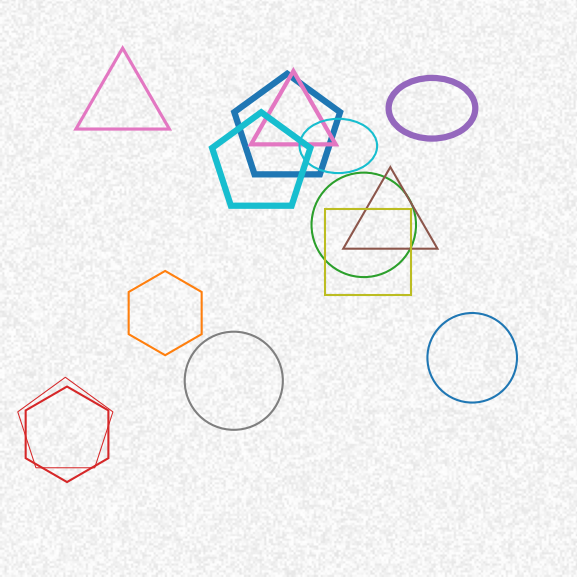[{"shape": "circle", "thickness": 1, "radius": 0.39, "center": [0.818, 0.38]}, {"shape": "pentagon", "thickness": 3, "radius": 0.48, "center": [0.497, 0.775]}, {"shape": "hexagon", "thickness": 1, "radius": 0.36, "center": [0.286, 0.457]}, {"shape": "circle", "thickness": 1, "radius": 0.45, "center": [0.63, 0.61]}, {"shape": "hexagon", "thickness": 1, "radius": 0.41, "center": [0.116, 0.247]}, {"shape": "pentagon", "thickness": 0.5, "radius": 0.43, "center": [0.113, 0.259]}, {"shape": "oval", "thickness": 3, "radius": 0.38, "center": [0.748, 0.812]}, {"shape": "triangle", "thickness": 1, "radius": 0.47, "center": [0.676, 0.616]}, {"shape": "triangle", "thickness": 1.5, "radius": 0.47, "center": [0.212, 0.822]}, {"shape": "triangle", "thickness": 2, "radius": 0.42, "center": [0.508, 0.791]}, {"shape": "circle", "thickness": 1, "radius": 0.42, "center": [0.405, 0.34]}, {"shape": "square", "thickness": 1, "radius": 0.37, "center": [0.637, 0.562]}, {"shape": "oval", "thickness": 1, "radius": 0.34, "center": [0.586, 0.746]}, {"shape": "pentagon", "thickness": 3, "radius": 0.45, "center": [0.452, 0.715]}]